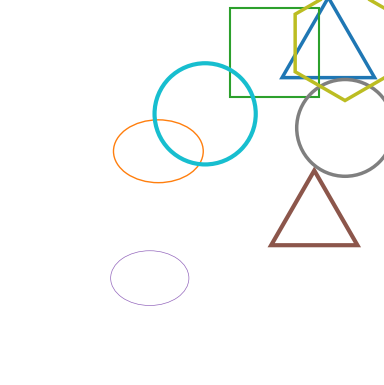[{"shape": "triangle", "thickness": 2.5, "radius": 0.69, "center": [0.853, 0.868]}, {"shape": "oval", "thickness": 1, "radius": 0.58, "center": [0.411, 0.607]}, {"shape": "square", "thickness": 1.5, "radius": 0.58, "center": [0.713, 0.863]}, {"shape": "oval", "thickness": 0.5, "radius": 0.51, "center": [0.389, 0.278]}, {"shape": "triangle", "thickness": 3, "radius": 0.65, "center": [0.816, 0.428]}, {"shape": "circle", "thickness": 2.5, "radius": 0.63, "center": [0.896, 0.668]}, {"shape": "hexagon", "thickness": 2.5, "radius": 0.75, "center": [0.896, 0.888]}, {"shape": "circle", "thickness": 3, "radius": 0.66, "center": [0.533, 0.704]}]